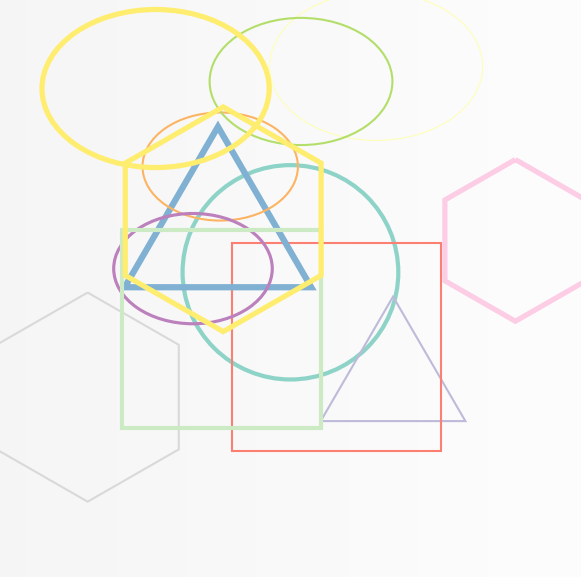[{"shape": "circle", "thickness": 2, "radius": 0.93, "center": [0.5, 0.528]}, {"shape": "oval", "thickness": 0.5, "radius": 0.92, "center": [0.647, 0.884]}, {"shape": "triangle", "thickness": 1, "radius": 0.72, "center": [0.676, 0.342]}, {"shape": "square", "thickness": 1, "radius": 0.9, "center": [0.579, 0.398]}, {"shape": "triangle", "thickness": 3, "radius": 0.93, "center": [0.375, 0.594]}, {"shape": "oval", "thickness": 1, "radius": 0.67, "center": [0.379, 0.711]}, {"shape": "oval", "thickness": 1, "radius": 0.79, "center": [0.518, 0.858]}, {"shape": "hexagon", "thickness": 2.5, "radius": 0.7, "center": [0.887, 0.583]}, {"shape": "hexagon", "thickness": 1, "radius": 0.91, "center": [0.151, 0.312]}, {"shape": "oval", "thickness": 1.5, "radius": 0.68, "center": [0.332, 0.534]}, {"shape": "square", "thickness": 2, "radius": 0.86, "center": [0.381, 0.429]}, {"shape": "oval", "thickness": 2.5, "radius": 0.98, "center": [0.268, 0.846]}, {"shape": "hexagon", "thickness": 2.5, "radius": 0.97, "center": [0.384, 0.619]}]